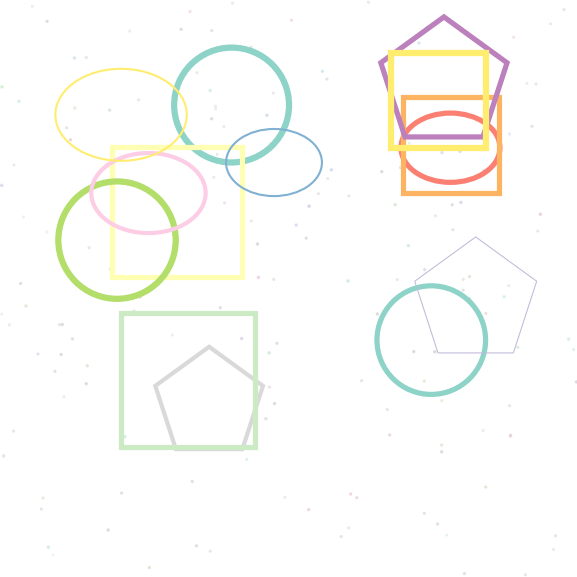[{"shape": "circle", "thickness": 3, "radius": 0.5, "center": [0.401, 0.817]}, {"shape": "circle", "thickness": 2.5, "radius": 0.47, "center": [0.747, 0.41]}, {"shape": "square", "thickness": 2.5, "radius": 0.56, "center": [0.306, 0.632]}, {"shape": "pentagon", "thickness": 0.5, "radius": 0.56, "center": [0.824, 0.478]}, {"shape": "oval", "thickness": 2.5, "radius": 0.43, "center": [0.78, 0.743]}, {"shape": "oval", "thickness": 1, "radius": 0.42, "center": [0.474, 0.718]}, {"shape": "square", "thickness": 2.5, "radius": 0.41, "center": [0.781, 0.748]}, {"shape": "circle", "thickness": 3, "radius": 0.51, "center": [0.203, 0.583]}, {"shape": "oval", "thickness": 2, "radius": 0.5, "center": [0.257, 0.665]}, {"shape": "pentagon", "thickness": 2, "radius": 0.49, "center": [0.362, 0.301]}, {"shape": "pentagon", "thickness": 2.5, "radius": 0.57, "center": [0.769, 0.855]}, {"shape": "square", "thickness": 2.5, "radius": 0.58, "center": [0.325, 0.341]}, {"shape": "oval", "thickness": 1, "radius": 0.57, "center": [0.21, 0.8]}, {"shape": "square", "thickness": 3, "radius": 0.41, "center": [0.76, 0.826]}]